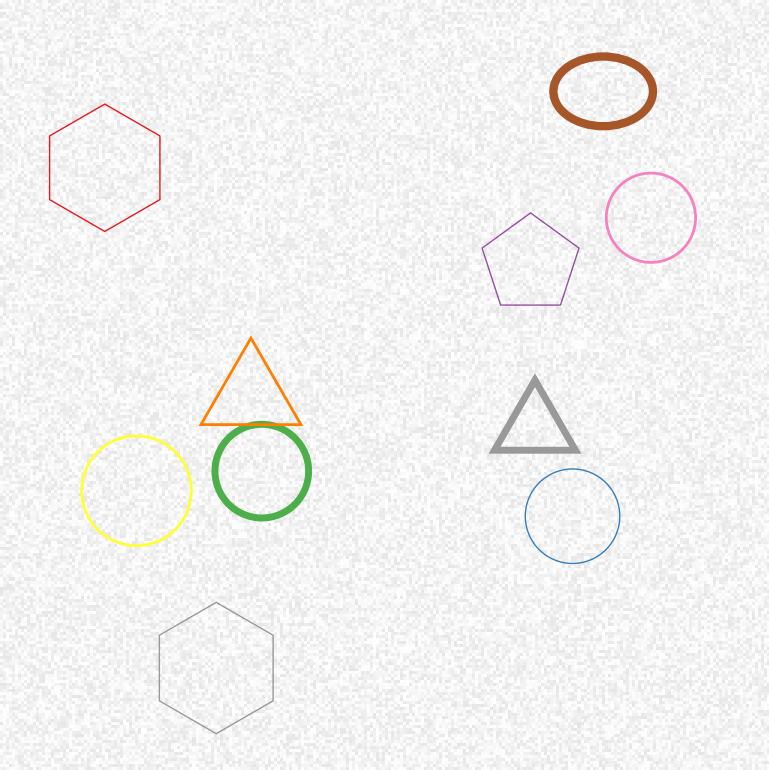[{"shape": "hexagon", "thickness": 0.5, "radius": 0.41, "center": [0.136, 0.782]}, {"shape": "circle", "thickness": 0.5, "radius": 0.31, "center": [0.744, 0.33]}, {"shape": "circle", "thickness": 2.5, "radius": 0.3, "center": [0.34, 0.388]}, {"shape": "pentagon", "thickness": 0.5, "radius": 0.33, "center": [0.689, 0.657]}, {"shape": "triangle", "thickness": 1, "radius": 0.37, "center": [0.326, 0.486]}, {"shape": "circle", "thickness": 1, "radius": 0.36, "center": [0.177, 0.363]}, {"shape": "oval", "thickness": 3, "radius": 0.32, "center": [0.783, 0.881]}, {"shape": "circle", "thickness": 1, "radius": 0.29, "center": [0.845, 0.717]}, {"shape": "hexagon", "thickness": 0.5, "radius": 0.43, "center": [0.281, 0.132]}, {"shape": "triangle", "thickness": 2.5, "radius": 0.3, "center": [0.695, 0.446]}]